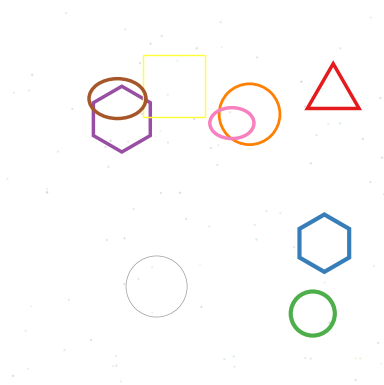[{"shape": "triangle", "thickness": 2.5, "radius": 0.39, "center": [0.865, 0.757]}, {"shape": "hexagon", "thickness": 3, "radius": 0.37, "center": [0.842, 0.368]}, {"shape": "circle", "thickness": 3, "radius": 0.29, "center": [0.812, 0.186]}, {"shape": "hexagon", "thickness": 2.5, "radius": 0.43, "center": [0.316, 0.691]}, {"shape": "circle", "thickness": 2, "radius": 0.39, "center": [0.648, 0.703]}, {"shape": "square", "thickness": 1, "radius": 0.4, "center": [0.452, 0.777]}, {"shape": "oval", "thickness": 2.5, "radius": 0.37, "center": [0.305, 0.744]}, {"shape": "oval", "thickness": 2.5, "radius": 0.29, "center": [0.602, 0.68]}, {"shape": "circle", "thickness": 0.5, "radius": 0.4, "center": [0.407, 0.256]}]